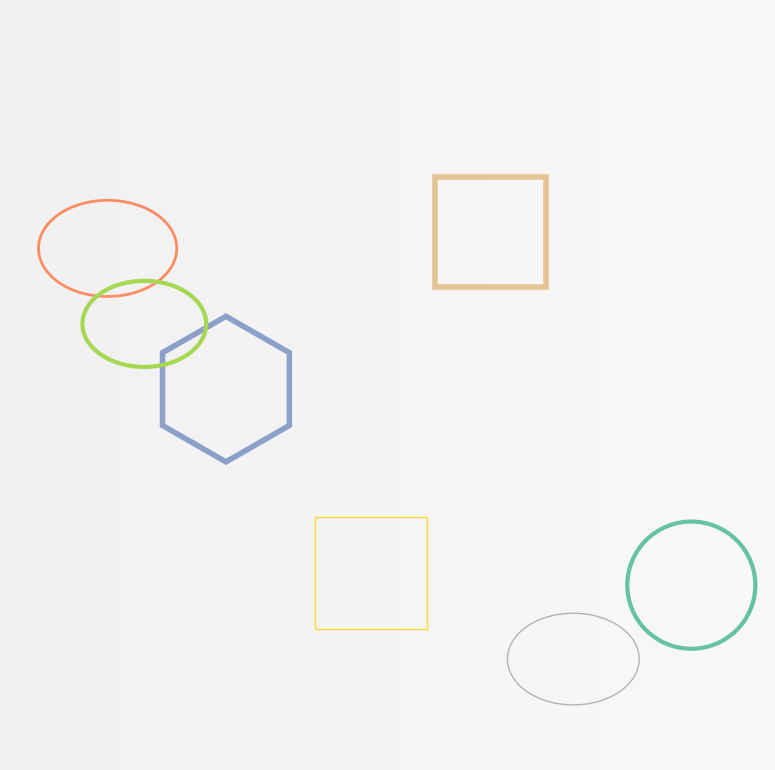[{"shape": "circle", "thickness": 1.5, "radius": 0.41, "center": [0.892, 0.24]}, {"shape": "oval", "thickness": 1, "radius": 0.45, "center": [0.139, 0.677]}, {"shape": "hexagon", "thickness": 2, "radius": 0.47, "center": [0.292, 0.495]}, {"shape": "oval", "thickness": 1.5, "radius": 0.4, "center": [0.186, 0.579]}, {"shape": "square", "thickness": 0.5, "radius": 0.36, "center": [0.478, 0.256]}, {"shape": "square", "thickness": 2, "radius": 0.36, "center": [0.633, 0.699]}, {"shape": "oval", "thickness": 0.5, "radius": 0.43, "center": [0.74, 0.144]}]